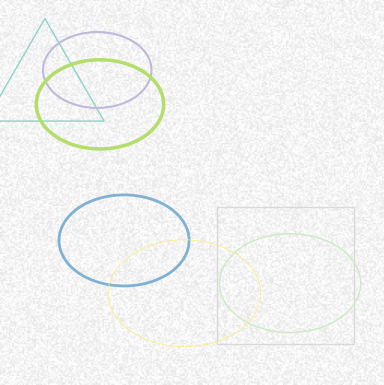[{"shape": "triangle", "thickness": 1, "radius": 0.89, "center": [0.117, 0.774]}, {"shape": "oval", "thickness": 1.5, "radius": 0.7, "center": [0.253, 0.818]}, {"shape": "oval", "thickness": 2, "radius": 0.84, "center": [0.322, 0.376]}, {"shape": "oval", "thickness": 2.5, "radius": 0.83, "center": [0.26, 0.729]}, {"shape": "square", "thickness": 1, "radius": 0.89, "center": [0.741, 0.284]}, {"shape": "oval", "thickness": 1, "radius": 0.92, "center": [0.753, 0.265]}, {"shape": "oval", "thickness": 0.5, "radius": 0.99, "center": [0.479, 0.239]}]